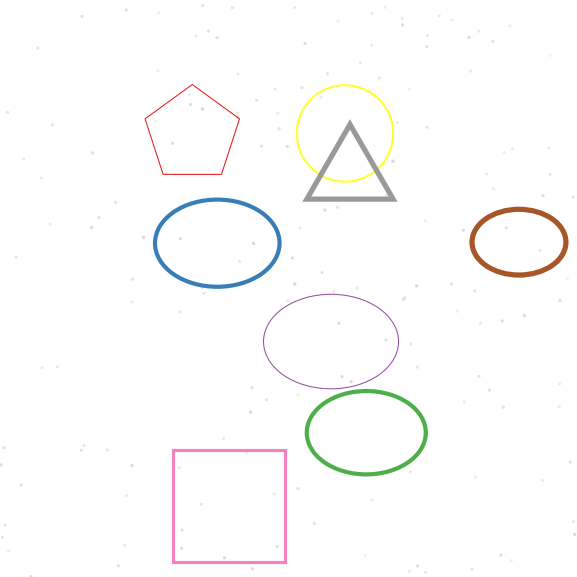[{"shape": "pentagon", "thickness": 0.5, "radius": 0.43, "center": [0.333, 0.767]}, {"shape": "oval", "thickness": 2, "radius": 0.54, "center": [0.376, 0.578]}, {"shape": "oval", "thickness": 2, "radius": 0.52, "center": [0.634, 0.25]}, {"shape": "oval", "thickness": 0.5, "radius": 0.58, "center": [0.573, 0.408]}, {"shape": "circle", "thickness": 1, "radius": 0.42, "center": [0.597, 0.768]}, {"shape": "oval", "thickness": 2.5, "radius": 0.41, "center": [0.899, 0.58]}, {"shape": "square", "thickness": 1.5, "radius": 0.49, "center": [0.397, 0.123]}, {"shape": "triangle", "thickness": 2.5, "radius": 0.43, "center": [0.606, 0.697]}]